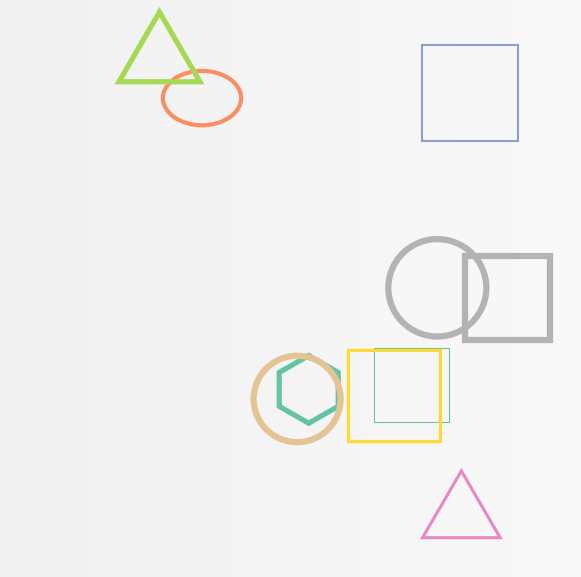[{"shape": "square", "thickness": 0.5, "radius": 0.32, "center": [0.708, 0.332]}, {"shape": "hexagon", "thickness": 2.5, "radius": 0.29, "center": [0.531, 0.325]}, {"shape": "oval", "thickness": 2, "radius": 0.34, "center": [0.348, 0.829]}, {"shape": "square", "thickness": 1, "radius": 0.41, "center": [0.809, 0.838]}, {"shape": "triangle", "thickness": 1.5, "radius": 0.39, "center": [0.794, 0.107]}, {"shape": "triangle", "thickness": 2.5, "radius": 0.4, "center": [0.274, 0.898]}, {"shape": "square", "thickness": 1.5, "radius": 0.39, "center": [0.678, 0.314]}, {"shape": "circle", "thickness": 3, "radius": 0.37, "center": [0.511, 0.308]}, {"shape": "square", "thickness": 3, "radius": 0.36, "center": [0.873, 0.483]}, {"shape": "circle", "thickness": 3, "radius": 0.42, "center": [0.752, 0.501]}]